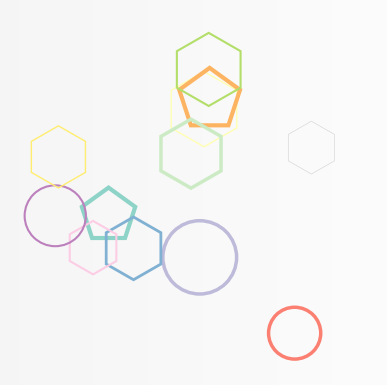[{"shape": "pentagon", "thickness": 3, "radius": 0.36, "center": [0.28, 0.44]}, {"shape": "hexagon", "thickness": 1, "radius": 0.49, "center": [0.526, 0.716]}, {"shape": "circle", "thickness": 2.5, "radius": 0.48, "center": [0.515, 0.332]}, {"shape": "circle", "thickness": 2.5, "radius": 0.34, "center": [0.76, 0.135]}, {"shape": "hexagon", "thickness": 2, "radius": 0.41, "center": [0.345, 0.355]}, {"shape": "pentagon", "thickness": 3, "radius": 0.41, "center": [0.541, 0.741]}, {"shape": "hexagon", "thickness": 1.5, "radius": 0.47, "center": [0.539, 0.82]}, {"shape": "hexagon", "thickness": 1.5, "radius": 0.35, "center": [0.24, 0.357]}, {"shape": "hexagon", "thickness": 0.5, "radius": 0.34, "center": [0.804, 0.617]}, {"shape": "circle", "thickness": 1.5, "radius": 0.4, "center": [0.143, 0.44]}, {"shape": "hexagon", "thickness": 2.5, "radius": 0.45, "center": [0.493, 0.601]}, {"shape": "hexagon", "thickness": 1, "radius": 0.4, "center": [0.151, 0.593]}]